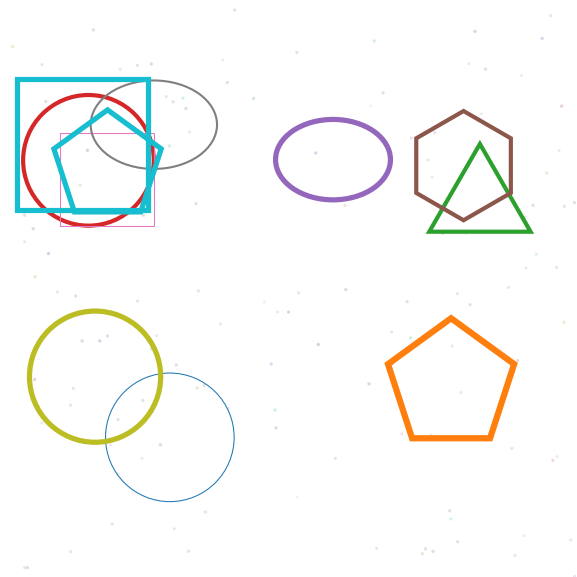[{"shape": "circle", "thickness": 0.5, "radius": 0.56, "center": [0.294, 0.242]}, {"shape": "pentagon", "thickness": 3, "radius": 0.57, "center": [0.781, 0.333]}, {"shape": "triangle", "thickness": 2, "radius": 0.51, "center": [0.831, 0.649]}, {"shape": "circle", "thickness": 2, "radius": 0.57, "center": [0.153, 0.722]}, {"shape": "oval", "thickness": 2.5, "radius": 0.5, "center": [0.577, 0.723]}, {"shape": "hexagon", "thickness": 2, "radius": 0.47, "center": [0.803, 0.712]}, {"shape": "square", "thickness": 0.5, "radius": 0.4, "center": [0.185, 0.688]}, {"shape": "oval", "thickness": 1, "radius": 0.55, "center": [0.266, 0.783]}, {"shape": "circle", "thickness": 2.5, "radius": 0.57, "center": [0.165, 0.347]}, {"shape": "square", "thickness": 2.5, "radius": 0.57, "center": [0.144, 0.749]}, {"shape": "pentagon", "thickness": 2.5, "radius": 0.49, "center": [0.186, 0.711]}]